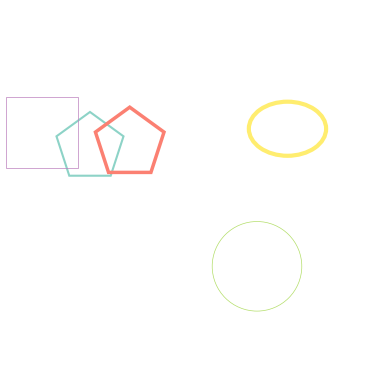[{"shape": "pentagon", "thickness": 1.5, "radius": 0.46, "center": [0.234, 0.618]}, {"shape": "pentagon", "thickness": 2.5, "radius": 0.47, "center": [0.337, 0.628]}, {"shape": "circle", "thickness": 0.5, "radius": 0.58, "center": [0.668, 0.308]}, {"shape": "square", "thickness": 0.5, "radius": 0.46, "center": [0.109, 0.655]}, {"shape": "oval", "thickness": 3, "radius": 0.5, "center": [0.747, 0.666]}]